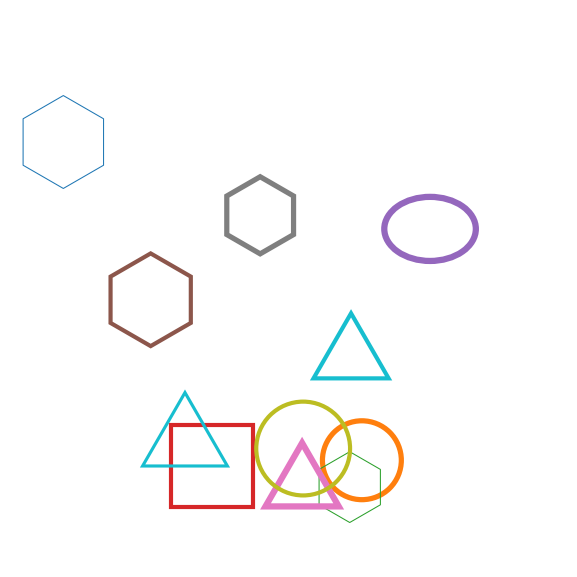[{"shape": "hexagon", "thickness": 0.5, "radius": 0.4, "center": [0.11, 0.753]}, {"shape": "circle", "thickness": 2.5, "radius": 0.34, "center": [0.627, 0.202]}, {"shape": "hexagon", "thickness": 0.5, "radius": 0.31, "center": [0.606, 0.156]}, {"shape": "square", "thickness": 2, "radius": 0.35, "center": [0.367, 0.192]}, {"shape": "oval", "thickness": 3, "radius": 0.4, "center": [0.745, 0.603]}, {"shape": "hexagon", "thickness": 2, "radius": 0.4, "center": [0.261, 0.48]}, {"shape": "triangle", "thickness": 3, "radius": 0.37, "center": [0.523, 0.159]}, {"shape": "hexagon", "thickness": 2.5, "radius": 0.33, "center": [0.451, 0.626]}, {"shape": "circle", "thickness": 2, "radius": 0.41, "center": [0.525, 0.222]}, {"shape": "triangle", "thickness": 1.5, "radius": 0.42, "center": [0.32, 0.235]}, {"shape": "triangle", "thickness": 2, "radius": 0.38, "center": [0.608, 0.382]}]